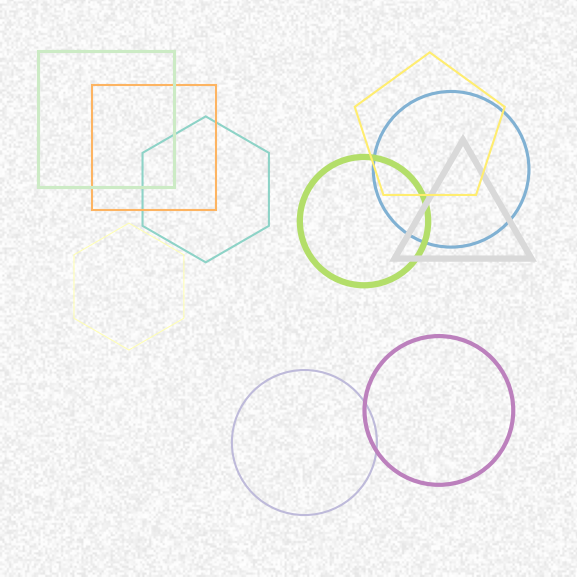[{"shape": "hexagon", "thickness": 1, "radius": 0.63, "center": [0.356, 0.671]}, {"shape": "hexagon", "thickness": 0.5, "radius": 0.55, "center": [0.223, 0.503]}, {"shape": "circle", "thickness": 1, "radius": 0.63, "center": [0.527, 0.233]}, {"shape": "circle", "thickness": 1.5, "radius": 0.67, "center": [0.781, 0.706]}, {"shape": "square", "thickness": 1, "radius": 0.54, "center": [0.267, 0.743]}, {"shape": "circle", "thickness": 3, "radius": 0.56, "center": [0.63, 0.616]}, {"shape": "triangle", "thickness": 3, "radius": 0.68, "center": [0.802, 0.62]}, {"shape": "circle", "thickness": 2, "radius": 0.64, "center": [0.76, 0.288]}, {"shape": "square", "thickness": 1.5, "radius": 0.59, "center": [0.183, 0.793]}, {"shape": "pentagon", "thickness": 1, "radius": 0.68, "center": [0.744, 0.772]}]